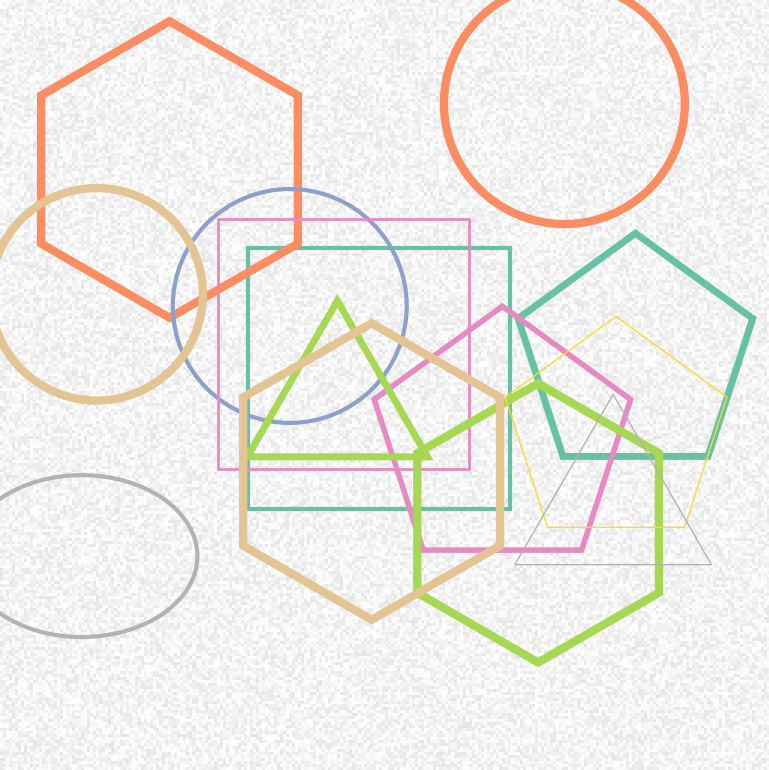[{"shape": "square", "thickness": 1.5, "radius": 0.85, "center": [0.492, 0.508]}, {"shape": "pentagon", "thickness": 2.5, "radius": 0.8, "center": [0.825, 0.537]}, {"shape": "circle", "thickness": 3, "radius": 0.78, "center": [0.733, 0.865]}, {"shape": "hexagon", "thickness": 3, "radius": 0.96, "center": [0.22, 0.78]}, {"shape": "circle", "thickness": 1.5, "radius": 0.76, "center": [0.376, 0.603]}, {"shape": "pentagon", "thickness": 2, "radius": 0.88, "center": [0.652, 0.427]}, {"shape": "square", "thickness": 1, "radius": 0.81, "center": [0.446, 0.553]}, {"shape": "triangle", "thickness": 2.5, "radius": 0.68, "center": [0.438, 0.474]}, {"shape": "hexagon", "thickness": 3, "radius": 0.91, "center": [0.699, 0.321]}, {"shape": "pentagon", "thickness": 0.5, "radius": 0.76, "center": [0.8, 0.438]}, {"shape": "hexagon", "thickness": 3, "radius": 0.96, "center": [0.483, 0.388]}, {"shape": "circle", "thickness": 3, "radius": 0.69, "center": [0.126, 0.618]}, {"shape": "oval", "thickness": 1.5, "radius": 0.75, "center": [0.106, 0.278]}, {"shape": "triangle", "thickness": 0.5, "radius": 0.74, "center": [0.796, 0.34]}]